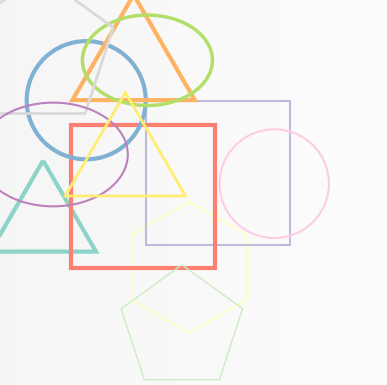[{"shape": "triangle", "thickness": 3, "radius": 0.79, "center": [0.111, 0.425]}, {"shape": "hexagon", "thickness": 1, "radius": 0.85, "center": [0.488, 0.306]}, {"shape": "square", "thickness": 1.5, "radius": 0.93, "center": [0.562, 0.549]}, {"shape": "square", "thickness": 3, "radius": 0.93, "center": [0.369, 0.489]}, {"shape": "circle", "thickness": 3, "radius": 0.77, "center": [0.222, 0.74]}, {"shape": "triangle", "thickness": 3, "radius": 0.91, "center": [0.345, 0.831]}, {"shape": "oval", "thickness": 2.5, "radius": 0.84, "center": [0.38, 0.843]}, {"shape": "circle", "thickness": 1.5, "radius": 0.71, "center": [0.708, 0.523]}, {"shape": "pentagon", "thickness": 2, "radius": 1.0, "center": [0.102, 0.867]}, {"shape": "oval", "thickness": 1.5, "radius": 0.96, "center": [0.137, 0.599]}, {"shape": "pentagon", "thickness": 1, "radius": 0.82, "center": [0.469, 0.147]}, {"shape": "triangle", "thickness": 2, "radius": 0.9, "center": [0.324, 0.581]}]